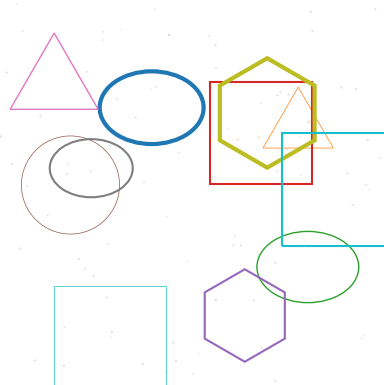[{"shape": "oval", "thickness": 3, "radius": 0.67, "center": [0.394, 0.72]}, {"shape": "triangle", "thickness": 0.5, "radius": 0.53, "center": [0.775, 0.668]}, {"shape": "oval", "thickness": 1, "radius": 0.66, "center": [0.8, 0.306]}, {"shape": "square", "thickness": 1.5, "radius": 0.66, "center": [0.678, 0.655]}, {"shape": "hexagon", "thickness": 1.5, "radius": 0.6, "center": [0.636, 0.181]}, {"shape": "circle", "thickness": 0.5, "radius": 0.64, "center": [0.183, 0.519]}, {"shape": "triangle", "thickness": 1, "radius": 0.66, "center": [0.141, 0.782]}, {"shape": "oval", "thickness": 1.5, "radius": 0.54, "center": [0.237, 0.563]}, {"shape": "hexagon", "thickness": 3, "radius": 0.71, "center": [0.694, 0.707]}, {"shape": "square", "thickness": 0.5, "radius": 0.73, "center": [0.285, 0.112]}, {"shape": "square", "thickness": 1.5, "radius": 0.74, "center": [0.881, 0.508]}]